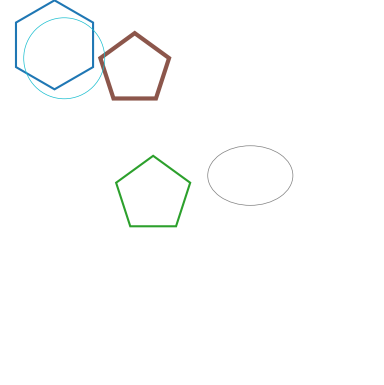[{"shape": "hexagon", "thickness": 1.5, "radius": 0.58, "center": [0.142, 0.884]}, {"shape": "pentagon", "thickness": 1.5, "radius": 0.51, "center": [0.398, 0.494]}, {"shape": "pentagon", "thickness": 3, "radius": 0.47, "center": [0.35, 0.82]}, {"shape": "oval", "thickness": 0.5, "radius": 0.55, "center": [0.65, 0.544]}, {"shape": "circle", "thickness": 0.5, "radius": 0.53, "center": [0.167, 0.849]}]